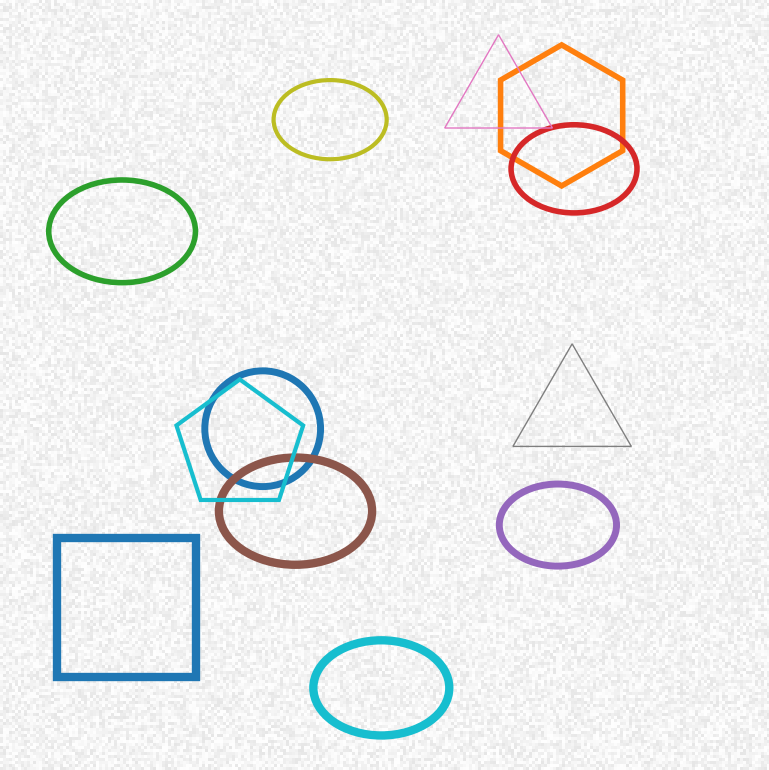[{"shape": "square", "thickness": 3, "radius": 0.45, "center": [0.164, 0.211]}, {"shape": "circle", "thickness": 2.5, "radius": 0.38, "center": [0.341, 0.443]}, {"shape": "hexagon", "thickness": 2, "radius": 0.46, "center": [0.729, 0.85]}, {"shape": "oval", "thickness": 2, "radius": 0.48, "center": [0.159, 0.7]}, {"shape": "oval", "thickness": 2, "radius": 0.41, "center": [0.746, 0.781]}, {"shape": "oval", "thickness": 2.5, "radius": 0.38, "center": [0.725, 0.318]}, {"shape": "oval", "thickness": 3, "radius": 0.5, "center": [0.384, 0.336]}, {"shape": "triangle", "thickness": 0.5, "radius": 0.4, "center": [0.647, 0.874]}, {"shape": "triangle", "thickness": 0.5, "radius": 0.44, "center": [0.743, 0.465]}, {"shape": "oval", "thickness": 1.5, "radius": 0.37, "center": [0.429, 0.845]}, {"shape": "pentagon", "thickness": 1.5, "radius": 0.43, "center": [0.311, 0.421]}, {"shape": "oval", "thickness": 3, "radius": 0.44, "center": [0.495, 0.107]}]